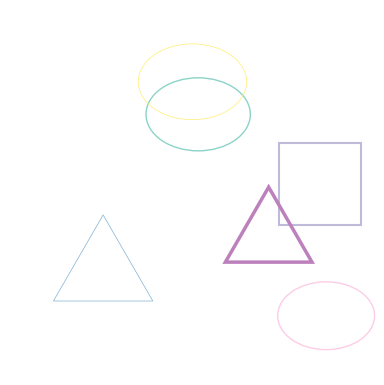[{"shape": "oval", "thickness": 1, "radius": 0.68, "center": [0.515, 0.703]}, {"shape": "square", "thickness": 1.5, "radius": 0.53, "center": [0.831, 0.522]}, {"shape": "triangle", "thickness": 0.5, "radius": 0.75, "center": [0.268, 0.293]}, {"shape": "oval", "thickness": 1, "radius": 0.63, "center": [0.847, 0.18]}, {"shape": "triangle", "thickness": 2.5, "radius": 0.65, "center": [0.698, 0.384]}, {"shape": "oval", "thickness": 0.5, "radius": 0.7, "center": [0.5, 0.788]}]